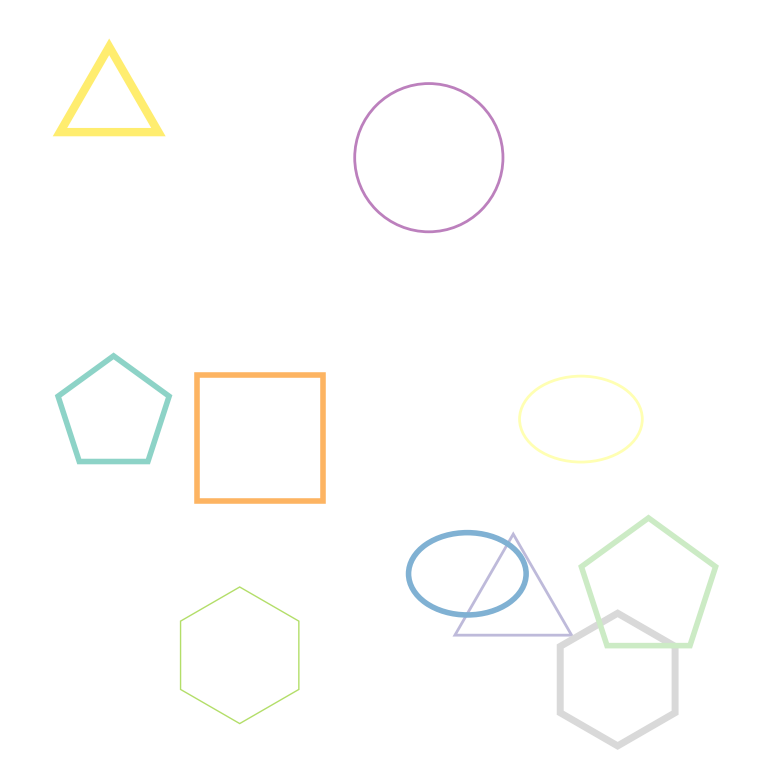[{"shape": "pentagon", "thickness": 2, "radius": 0.38, "center": [0.148, 0.462]}, {"shape": "oval", "thickness": 1, "radius": 0.4, "center": [0.754, 0.456]}, {"shape": "triangle", "thickness": 1, "radius": 0.44, "center": [0.667, 0.219]}, {"shape": "oval", "thickness": 2, "radius": 0.38, "center": [0.607, 0.255]}, {"shape": "square", "thickness": 2, "radius": 0.41, "center": [0.338, 0.431]}, {"shape": "hexagon", "thickness": 0.5, "radius": 0.44, "center": [0.311, 0.149]}, {"shape": "hexagon", "thickness": 2.5, "radius": 0.43, "center": [0.802, 0.117]}, {"shape": "circle", "thickness": 1, "radius": 0.48, "center": [0.557, 0.795]}, {"shape": "pentagon", "thickness": 2, "radius": 0.46, "center": [0.842, 0.236]}, {"shape": "triangle", "thickness": 3, "radius": 0.37, "center": [0.142, 0.865]}]